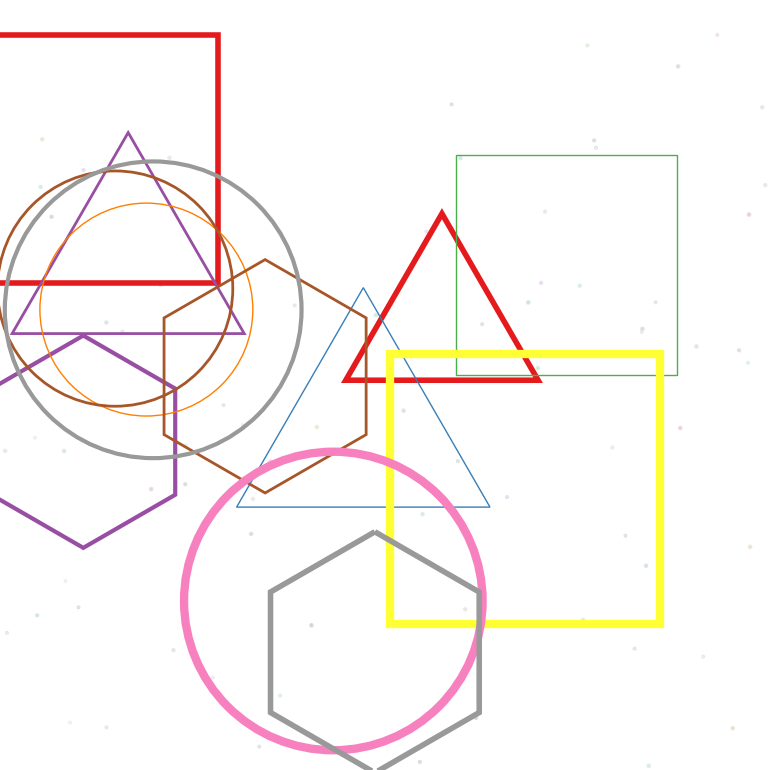[{"shape": "triangle", "thickness": 2, "radius": 0.72, "center": [0.574, 0.578]}, {"shape": "square", "thickness": 2, "radius": 0.81, "center": [0.122, 0.793]}, {"shape": "triangle", "thickness": 0.5, "radius": 0.95, "center": [0.472, 0.436]}, {"shape": "square", "thickness": 0.5, "radius": 0.72, "center": [0.736, 0.656]}, {"shape": "triangle", "thickness": 1, "radius": 0.87, "center": [0.166, 0.654]}, {"shape": "hexagon", "thickness": 1.5, "radius": 0.69, "center": [0.108, 0.426]}, {"shape": "circle", "thickness": 0.5, "radius": 0.69, "center": [0.19, 0.598]}, {"shape": "square", "thickness": 3, "radius": 0.88, "center": [0.682, 0.365]}, {"shape": "circle", "thickness": 1, "radius": 0.76, "center": [0.15, 0.625]}, {"shape": "hexagon", "thickness": 1, "radius": 0.76, "center": [0.344, 0.511]}, {"shape": "circle", "thickness": 3, "radius": 0.97, "center": [0.433, 0.22]}, {"shape": "circle", "thickness": 1.5, "radius": 0.96, "center": [0.199, 0.598]}, {"shape": "hexagon", "thickness": 2, "radius": 0.78, "center": [0.487, 0.153]}]